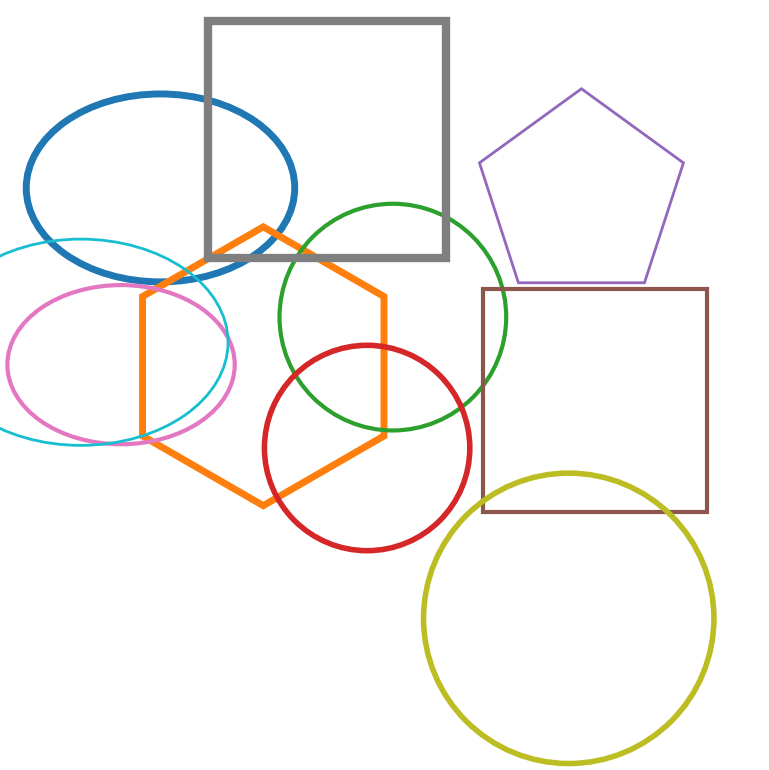[{"shape": "oval", "thickness": 2.5, "radius": 0.87, "center": [0.208, 0.756]}, {"shape": "hexagon", "thickness": 2.5, "radius": 0.91, "center": [0.342, 0.524]}, {"shape": "circle", "thickness": 1.5, "radius": 0.74, "center": [0.51, 0.588]}, {"shape": "circle", "thickness": 2, "radius": 0.67, "center": [0.477, 0.418]}, {"shape": "pentagon", "thickness": 1, "radius": 0.7, "center": [0.755, 0.745]}, {"shape": "square", "thickness": 1.5, "radius": 0.72, "center": [0.773, 0.48]}, {"shape": "oval", "thickness": 1.5, "radius": 0.74, "center": [0.157, 0.526]}, {"shape": "square", "thickness": 3, "radius": 0.77, "center": [0.425, 0.819]}, {"shape": "circle", "thickness": 2, "radius": 0.94, "center": [0.739, 0.197]}, {"shape": "oval", "thickness": 1, "radius": 0.96, "center": [0.105, 0.556]}]